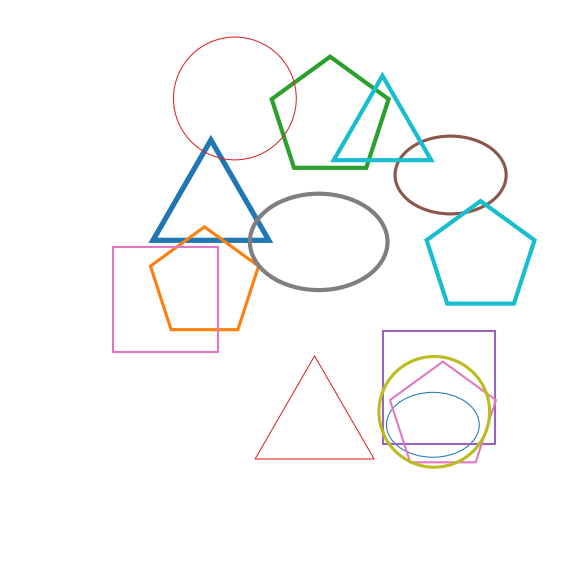[{"shape": "triangle", "thickness": 2.5, "radius": 0.58, "center": [0.365, 0.641]}, {"shape": "oval", "thickness": 0.5, "radius": 0.4, "center": [0.75, 0.264]}, {"shape": "pentagon", "thickness": 1.5, "radius": 0.49, "center": [0.354, 0.508]}, {"shape": "pentagon", "thickness": 2, "radius": 0.53, "center": [0.572, 0.795]}, {"shape": "triangle", "thickness": 0.5, "radius": 0.6, "center": [0.545, 0.264]}, {"shape": "circle", "thickness": 0.5, "radius": 0.53, "center": [0.407, 0.829]}, {"shape": "square", "thickness": 1, "radius": 0.49, "center": [0.76, 0.328]}, {"shape": "oval", "thickness": 1.5, "radius": 0.48, "center": [0.78, 0.696]}, {"shape": "pentagon", "thickness": 1, "radius": 0.48, "center": [0.767, 0.277]}, {"shape": "square", "thickness": 1, "radius": 0.45, "center": [0.286, 0.48]}, {"shape": "oval", "thickness": 2, "radius": 0.6, "center": [0.552, 0.58]}, {"shape": "circle", "thickness": 1.5, "radius": 0.48, "center": [0.752, 0.286]}, {"shape": "pentagon", "thickness": 2, "radius": 0.49, "center": [0.832, 0.553]}, {"shape": "triangle", "thickness": 2, "radius": 0.49, "center": [0.662, 0.77]}]